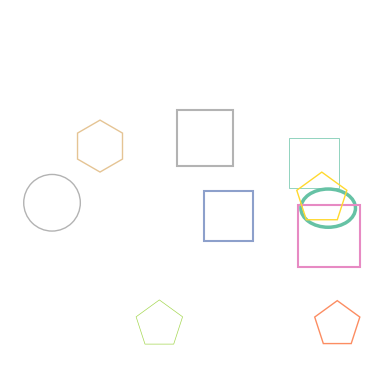[{"shape": "square", "thickness": 0.5, "radius": 0.32, "center": [0.815, 0.577]}, {"shape": "oval", "thickness": 2.5, "radius": 0.35, "center": [0.852, 0.459]}, {"shape": "pentagon", "thickness": 1, "radius": 0.31, "center": [0.876, 0.157]}, {"shape": "square", "thickness": 1.5, "radius": 0.32, "center": [0.594, 0.439]}, {"shape": "square", "thickness": 1.5, "radius": 0.4, "center": [0.854, 0.387]}, {"shape": "pentagon", "thickness": 0.5, "radius": 0.32, "center": [0.414, 0.158]}, {"shape": "pentagon", "thickness": 1, "radius": 0.34, "center": [0.836, 0.485]}, {"shape": "hexagon", "thickness": 1, "radius": 0.34, "center": [0.26, 0.621]}, {"shape": "circle", "thickness": 1, "radius": 0.37, "center": [0.135, 0.473]}, {"shape": "square", "thickness": 1.5, "radius": 0.36, "center": [0.532, 0.642]}]